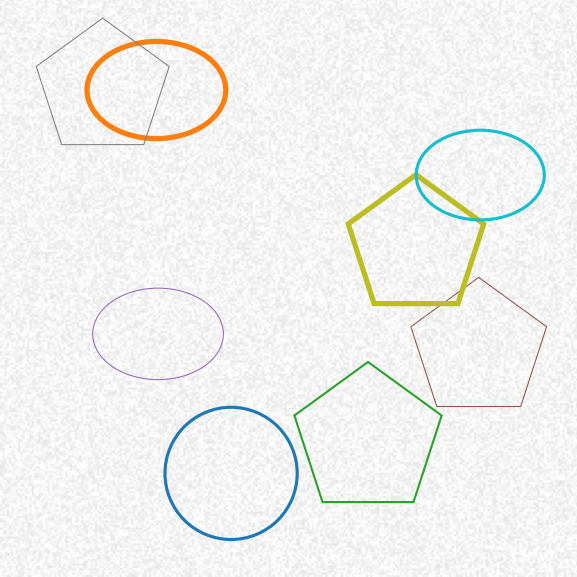[{"shape": "circle", "thickness": 1.5, "radius": 0.57, "center": [0.4, 0.179]}, {"shape": "oval", "thickness": 2.5, "radius": 0.6, "center": [0.271, 0.843]}, {"shape": "pentagon", "thickness": 1, "radius": 0.67, "center": [0.637, 0.238]}, {"shape": "oval", "thickness": 0.5, "radius": 0.57, "center": [0.274, 0.421]}, {"shape": "pentagon", "thickness": 0.5, "radius": 0.62, "center": [0.829, 0.395]}, {"shape": "pentagon", "thickness": 0.5, "radius": 0.61, "center": [0.178, 0.847]}, {"shape": "pentagon", "thickness": 2.5, "radius": 0.62, "center": [0.72, 0.573]}, {"shape": "oval", "thickness": 1.5, "radius": 0.55, "center": [0.832, 0.696]}]